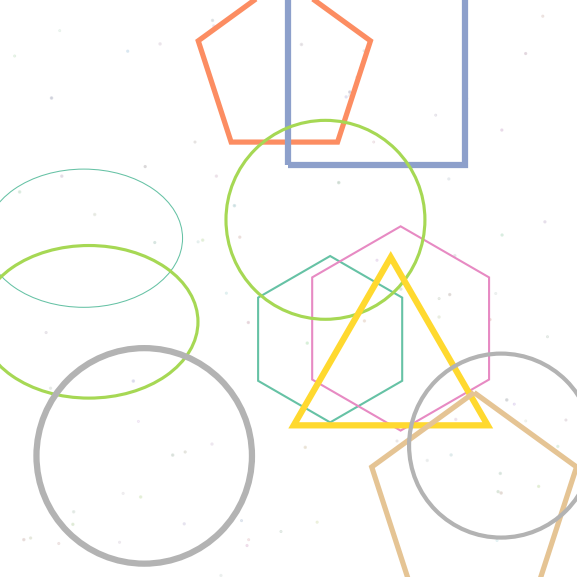[{"shape": "hexagon", "thickness": 1, "radius": 0.72, "center": [0.572, 0.412]}, {"shape": "oval", "thickness": 0.5, "radius": 0.85, "center": [0.145, 0.587]}, {"shape": "pentagon", "thickness": 2.5, "radius": 0.78, "center": [0.492, 0.88]}, {"shape": "square", "thickness": 3, "radius": 0.76, "center": [0.652, 0.867]}, {"shape": "hexagon", "thickness": 1, "radius": 0.88, "center": [0.694, 0.43]}, {"shape": "oval", "thickness": 1.5, "radius": 0.94, "center": [0.154, 0.442]}, {"shape": "circle", "thickness": 1.5, "radius": 0.86, "center": [0.564, 0.618]}, {"shape": "triangle", "thickness": 3, "radius": 0.97, "center": [0.677, 0.36]}, {"shape": "pentagon", "thickness": 2.5, "radius": 0.93, "center": [0.821, 0.133]}, {"shape": "circle", "thickness": 3, "radius": 0.93, "center": [0.25, 0.21]}, {"shape": "circle", "thickness": 2, "radius": 0.8, "center": [0.868, 0.228]}]